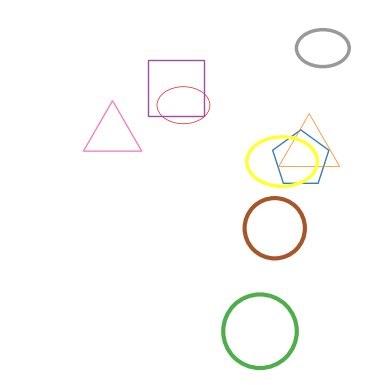[{"shape": "oval", "thickness": 0.5, "radius": 0.34, "center": [0.477, 0.727]}, {"shape": "pentagon", "thickness": 1, "radius": 0.38, "center": [0.781, 0.586]}, {"shape": "circle", "thickness": 3, "radius": 0.48, "center": [0.675, 0.14]}, {"shape": "square", "thickness": 1, "radius": 0.36, "center": [0.456, 0.772]}, {"shape": "triangle", "thickness": 0.5, "radius": 0.46, "center": [0.803, 0.613]}, {"shape": "oval", "thickness": 2.5, "radius": 0.46, "center": [0.733, 0.58]}, {"shape": "circle", "thickness": 3, "radius": 0.39, "center": [0.714, 0.407]}, {"shape": "triangle", "thickness": 1, "radius": 0.44, "center": [0.292, 0.651]}, {"shape": "oval", "thickness": 2.5, "radius": 0.34, "center": [0.839, 0.875]}]